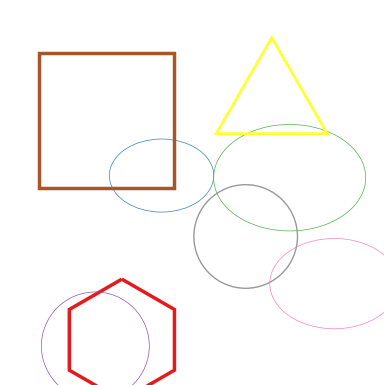[{"shape": "hexagon", "thickness": 2.5, "radius": 0.79, "center": [0.317, 0.117]}, {"shape": "oval", "thickness": 0.5, "radius": 0.68, "center": [0.42, 0.544]}, {"shape": "oval", "thickness": 0.5, "radius": 0.99, "center": [0.752, 0.538]}, {"shape": "circle", "thickness": 0.5, "radius": 0.7, "center": [0.248, 0.101]}, {"shape": "triangle", "thickness": 2, "radius": 0.83, "center": [0.706, 0.736]}, {"shape": "square", "thickness": 2.5, "radius": 0.88, "center": [0.276, 0.688]}, {"shape": "oval", "thickness": 0.5, "radius": 0.84, "center": [0.868, 0.263]}, {"shape": "circle", "thickness": 1, "radius": 0.67, "center": [0.638, 0.386]}]